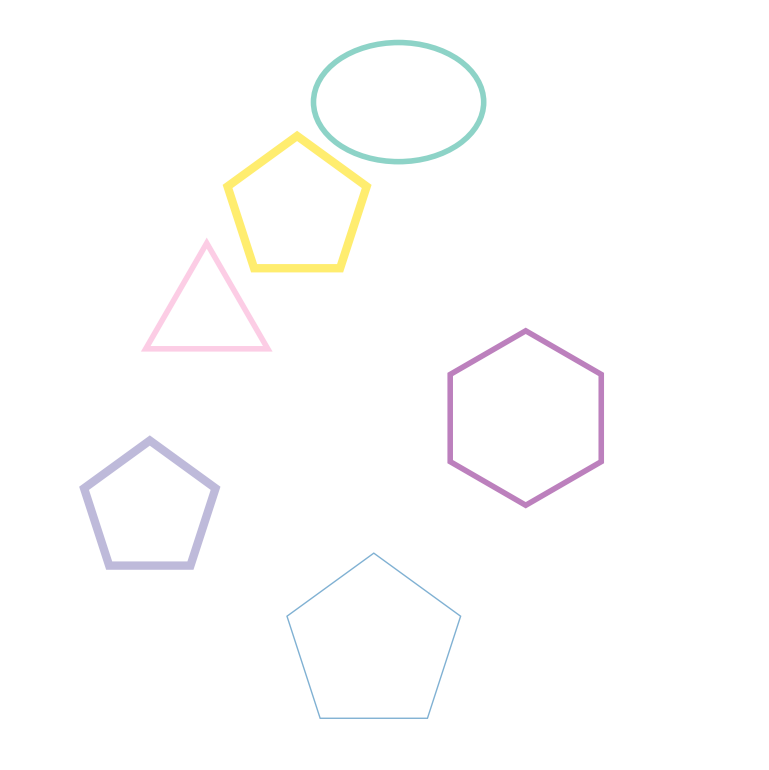[{"shape": "oval", "thickness": 2, "radius": 0.55, "center": [0.518, 0.867]}, {"shape": "pentagon", "thickness": 3, "radius": 0.45, "center": [0.195, 0.338]}, {"shape": "pentagon", "thickness": 0.5, "radius": 0.59, "center": [0.485, 0.163]}, {"shape": "triangle", "thickness": 2, "radius": 0.46, "center": [0.268, 0.593]}, {"shape": "hexagon", "thickness": 2, "radius": 0.57, "center": [0.683, 0.457]}, {"shape": "pentagon", "thickness": 3, "radius": 0.47, "center": [0.386, 0.728]}]